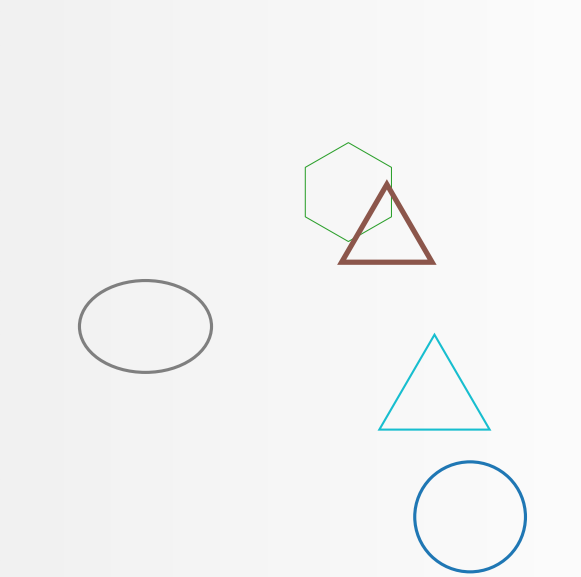[{"shape": "circle", "thickness": 1.5, "radius": 0.48, "center": [0.809, 0.104]}, {"shape": "hexagon", "thickness": 0.5, "radius": 0.43, "center": [0.599, 0.667]}, {"shape": "triangle", "thickness": 2.5, "radius": 0.45, "center": [0.666, 0.59]}, {"shape": "oval", "thickness": 1.5, "radius": 0.57, "center": [0.25, 0.434]}, {"shape": "triangle", "thickness": 1, "radius": 0.55, "center": [0.748, 0.31]}]